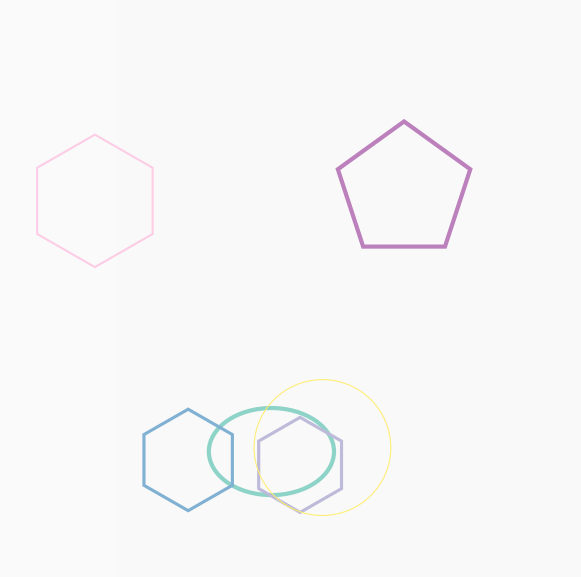[{"shape": "oval", "thickness": 2, "radius": 0.54, "center": [0.467, 0.217]}, {"shape": "hexagon", "thickness": 1.5, "radius": 0.41, "center": [0.516, 0.194]}, {"shape": "hexagon", "thickness": 1.5, "radius": 0.44, "center": [0.324, 0.203]}, {"shape": "hexagon", "thickness": 1, "radius": 0.57, "center": [0.163, 0.651]}, {"shape": "pentagon", "thickness": 2, "radius": 0.6, "center": [0.695, 0.669]}, {"shape": "circle", "thickness": 0.5, "radius": 0.59, "center": [0.555, 0.224]}]